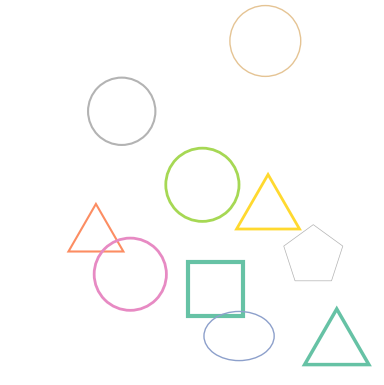[{"shape": "triangle", "thickness": 2.5, "radius": 0.48, "center": [0.875, 0.101]}, {"shape": "square", "thickness": 3, "radius": 0.35, "center": [0.56, 0.25]}, {"shape": "triangle", "thickness": 1.5, "radius": 0.41, "center": [0.249, 0.388]}, {"shape": "oval", "thickness": 1, "radius": 0.46, "center": [0.621, 0.127]}, {"shape": "circle", "thickness": 2, "radius": 0.47, "center": [0.338, 0.288]}, {"shape": "circle", "thickness": 2, "radius": 0.48, "center": [0.526, 0.52]}, {"shape": "triangle", "thickness": 2, "radius": 0.47, "center": [0.696, 0.452]}, {"shape": "circle", "thickness": 1, "radius": 0.46, "center": [0.689, 0.894]}, {"shape": "pentagon", "thickness": 0.5, "radius": 0.4, "center": [0.814, 0.336]}, {"shape": "circle", "thickness": 1.5, "radius": 0.44, "center": [0.316, 0.711]}]